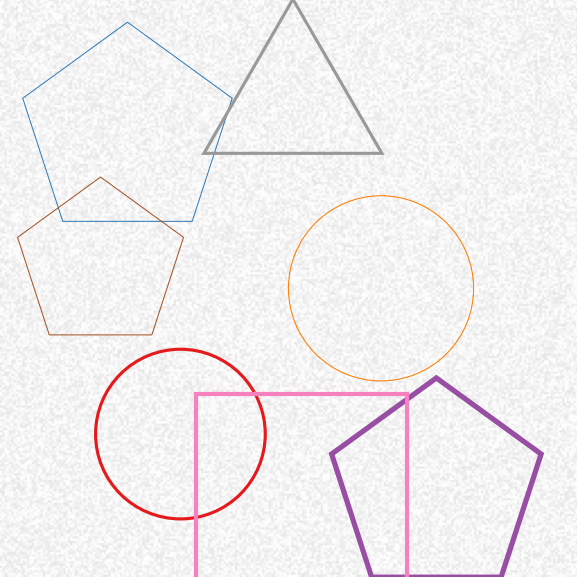[{"shape": "circle", "thickness": 1.5, "radius": 0.73, "center": [0.312, 0.247]}, {"shape": "pentagon", "thickness": 0.5, "radius": 0.95, "center": [0.221, 0.77]}, {"shape": "pentagon", "thickness": 2.5, "radius": 0.95, "center": [0.756, 0.154]}, {"shape": "circle", "thickness": 0.5, "radius": 0.8, "center": [0.66, 0.5]}, {"shape": "pentagon", "thickness": 0.5, "radius": 0.76, "center": [0.174, 0.541]}, {"shape": "square", "thickness": 2, "radius": 0.91, "center": [0.522, 0.135]}, {"shape": "triangle", "thickness": 1.5, "radius": 0.89, "center": [0.507, 0.823]}]